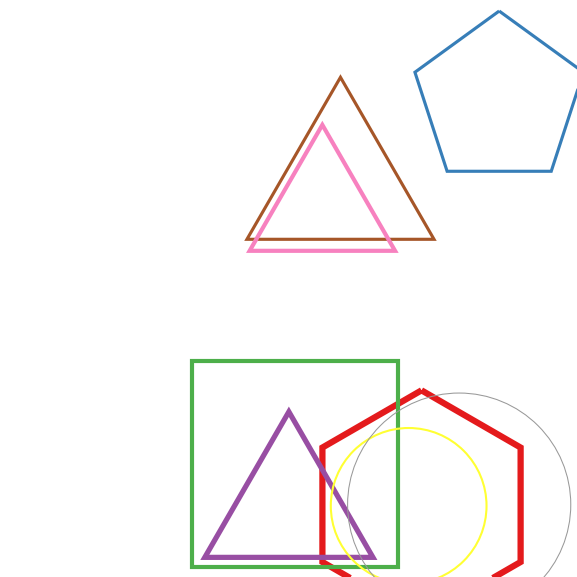[{"shape": "hexagon", "thickness": 3, "radius": 0.99, "center": [0.73, 0.125]}, {"shape": "pentagon", "thickness": 1.5, "radius": 0.77, "center": [0.864, 0.827]}, {"shape": "square", "thickness": 2, "radius": 0.89, "center": [0.511, 0.196]}, {"shape": "triangle", "thickness": 2.5, "radius": 0.84, "center": [0.5, 0.118]}, {"shape": "circle", "thickness": 1, "radius": 0.67, "center": [0.708, 0.123]}, {"shape": "triangle", "thickness": 1.5, "radius": 0.94, "center": [0.59, 0.678]}, {"shape": "triangle", "thickness": 2, "radius": 0.73, "center": [0.558, 0.638]}, {"shape": "circle", "thickness": 0.5, "radius": 0.97, "center": [0.795, 0.125]}]